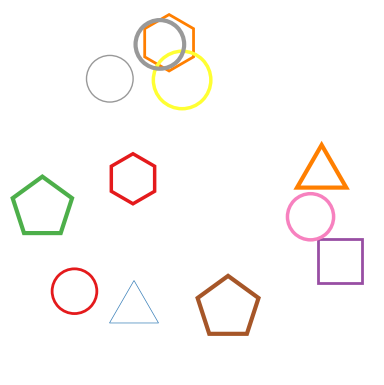[{"shape": "circle", "thickness": 2, "radius": 0.29, "center": [0.193, 0.244]}, {"shape": "hexagon", "thickness": 2.5, "radius": 0.32, "center": [0.345, 0.536]}, {"shape": "triangle", "thickness": 0.5, "radius": 0.37, "center": [0.348, 0.198]}, {"shape": "pentagon", "thickness": 3, "radius": 0.41, "center": [0.11, 0.46]}, {"shape": "square", "thickness": 2, "radius": 0.29, "center": [0.884, 0.323]}, {"shape": "triangle", "thickness": 3, "radius": 0.37, "center": [0.835, 0.55]}, {"shape": "hexagon", "thickness": 2, "radius": 0.37, "center": [0.439, 0.889]}, {"shape": "circle", "thickness": 2.5, "radius": 0.37, "center": [0.473, 0.792]}, {"shape": "pentagon", "thickness": 3, "radius": 0.42, "center": [0.592, 0.2]}, {"shape": "circle", "thickness": 2.5, "radius": 0.3, "center": [0.807, 0.437]}, {"shape": "circle", "thickness": 1, "radius": 0.3, "center": [0.285, 0.795]}, {"shape": "circle", "thickness": 3, "radius": 0.32, "center": [0.415, 0.885]}]